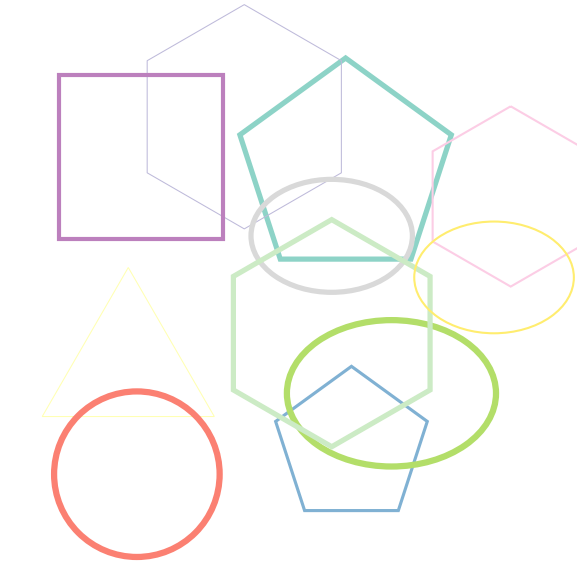[{"shape": "pentagon", "thickness": 2.5, "radius": 0.96, "center": [0.598, 0.706]}, {"shape": "triangle", "thickness": 0.5, "radius": 0.86, "center": [0.222, 0.364]}, {"shape": "hexagon", "thickness": 0.5, "radius": 0.97, "center": [0.423, 0.797]}, {"shape": "circle", "thickness": 3, "radius": 0.72, "center": [0.237, 0.178]}, {"shape": "pentagon", "thickness": 1.5, "radius": 0.69, "center": [0.609, 0.227]}, {"shape": "oval", "thickness": 3, "radius": 0.91, "center": [0.678, 0.318]}, {"shape": "hexagon", "thickness": 1, "radius": 0.78, "center": [0.884, 0.659]}, {"shape": "oval", "thickness": 2.5, "radius": 0.7, "center": [0.574, 0.591]}, {"shape": "square", "thickness": 2, "radius": 0.71, "center": [0.244, 0.727]}, {"shape": "hexagon", "thickness": 2.5, "radius": 0.98, "center": [0.574, 0.422]}, {"shape": "oval", "thickness": 1, "radius": 0.69, "center": [0.856, 0.519]}]